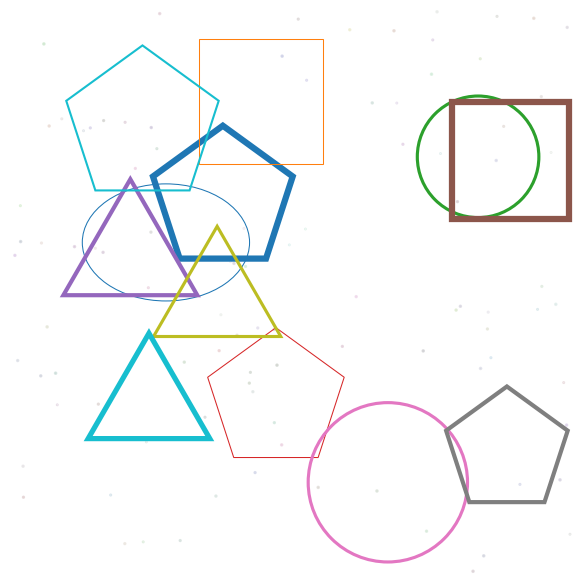[{"shape": "pentagon", "thickness": 3, "radius": 0.64, "center": [0.386, 0.654]}, {"shape": "oval", "thickness": 0.5, "radius": 0.72, "center": [0.287, 0.579]}, {"shape": "square", "thickness": 0.5, "radius": 0.54, "center": [0.452, 0.824]}, {"shape": "circle", "thickness": 1.5, "radius": 0.53, "center": [0.828, 0.728]}, {"shape": "pentagon", "thickness": 0.5, "radius": 0.62, "center": [0.478, 0.307]}, {"shape": "triangle", "thickness": 2, "radius": 0.67, "center": [0.226, 0.555]}, {"shape": "square", "thickness": 3, "radius": 0.5, "center": [0.884, 0.721]}, {"shape": "circle", "thickness": 1.5, "radius": 0.69, "center": [0.672, 0.164]}, {"shape": "pentagon", "thickness": 2, "radius": 0.55, "center": [0.878, 0.219]}, {"shape": "triangle", "thickness": 1.5, "radius": 0.64, "center": [0.376, 0.48]}, {"shape": "triangle", "thickness": 2.5, "radius": 0.61, "center": [0.258, 0.3]}, {"shape": "pentagon", "thickness": 1, "radius": 0.69, "center": [0.247, 0.782]}]